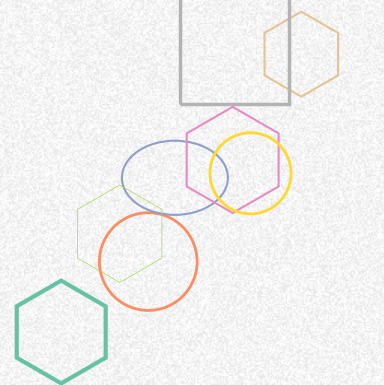[{"shape": "hexagon", "thickness": 3, "radius": 0.67, "center": [0.159, 0.138]}, {"shape": "circle", "thickness": 2, "radius": 0.63, "center": [0.385, 0.321]}, {"shape": "oval", "thickness": 1.5, "radius": 0.69, "center": [0.454, 0.538]}, {"shape": "hexagon", "thickness": 1.5, "radius": 0.69, "center": [0.604, 0.585]}, {"shape": "hexagon", "thickness": 0.5, "radius": 0.63, "center": [0.311, 0.393]}, {"shape": "circle", "thickness": 2, "radius": 0.53, "center": [0.651, 0.55]}, {"shape": "hexagon", "thickness": 1.5, "radius": 0.55, "center": [0.783, 0.859]}, {"shape": "square", "thickness": 2.5, "radius": 0.71, "center": [0.609, 0.873]}]